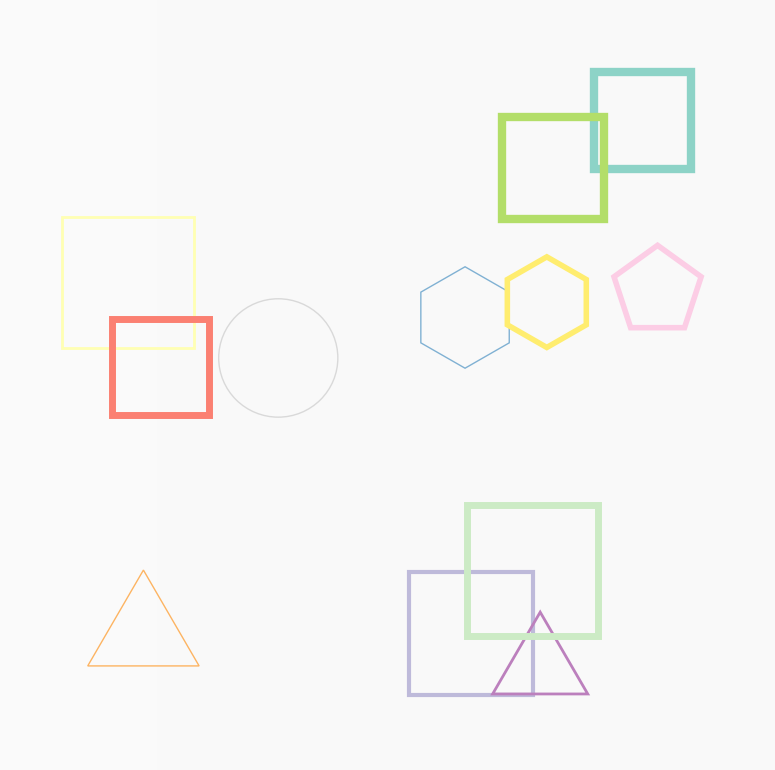[{"shape": "square", "thickness": 3, "radius": 0.31, "center": [0.829, 0.843]}, {"shape": "square", "thickness": 1, "radius": 0.43, "center": [0.165, 0.633]}, {"shape": "square", "thickness": 1.5, "radius": 0.4, "center": [0.608, 0.178]}, {"shape": "square", "thickness": 2.5, "radius": 0.31, "center": [0.207, 0.523]}, {"shape": "hexagon", "thickness": 0.5, "radius": 0.33, "center": [0.6, 0.588]}, {"shape": "triangle", "thickness": 0.5, "radius": 0.41, "center": [0.185, 0.177]}, {"shape": "square", "thickness": 3, "radius": 0.33, "center": [0.713, 0.782]}, {"shape": "pentagon", "thickness": 2, "radius": 0.3, "center": [0.848, 0.622]}, {"shape": "circle", "thickness": 0.5, "radius": 0.38, "center": [0.359, 0.535]}, {"shape": "triangle", "thickness": 1, "radius": 0.35, "center": [0.697, 0.134]}, {"shape": "square", "thickness": 2.5, "radius": 0.42, "center": [0.687, 0.259]}, {"shape": "hexagon", "thickness": 2, "radius": 0.29, "center": [0.706, 0.608]}]